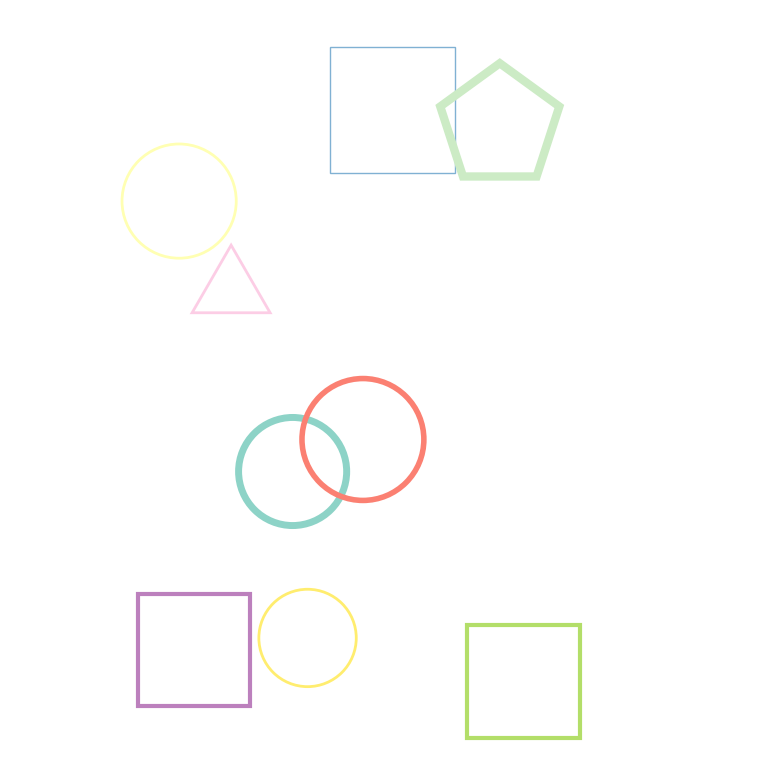[{"shape": "circle", "thickness": 2.5, "radius": 0.35, "center": [0.38, 0.388]}, {"shape": "circle", "thickness": 1, "radius": 0.37, "center": [0.233, 0.739]}, {"shape": "circle", "thickness": 2, "radius": 0.4, "center": [0.471, 0.429]}, {"shape": "square", "thickness": 0.5, "radius": 0.41, "center": [0.51, 0.857]}, {"shape": "square", "thickness": 1.5, "radius": 0.37, "center": [0.68, 0.115]}, {"shape": "triangle", "thickness": 1, "radius": 0.29, "center": [0.3, 0.623]}, {"shape": "square", "thickness": 1.5, "radius": 0.36, "center": [0.252, 0.156]}, {"shape": "pentagon", "thickness": 3, "radius": 0.41, "center": [0.649, 0.837]}, {"shape": "circle", "thickness": 1, "radius": 0.32, "center": [0.399, 0.171]}]